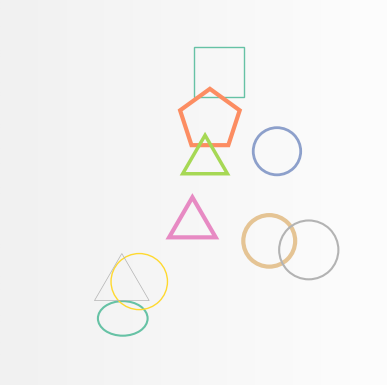[{"shape": "square", "thickness": 1, "radius": 0.32, "center": [0.566, 0.814]}, {"shape": "oval", "thickness": 1.5, "radius": 0.32, "center": [0.317, 0.173]}, {"shape": "pentagon", "thickness": 3, "radius": 0.4, "center": [0.542, 0.688]}, {"shape": "circle", "thickness": 2, "radius": 0.31, "center": [0.715, 0.607]}, {"shape": "triangle", "thickness": 3, "radius": 0.35, "center": [0.496, 0.418]}, {"shape": "triangle", "thickness": 2.5, "radius": 0.33, "center": [0.529, 0.582]}, {"shape": "circle", "thickness": 1, "radius": 0.36, "center": [0.359, 0.269]}, {"shape": "circle", "thickness": 3, "radius": 0.33, "center": [0.695, 0.374]}, {"shape": "triangle", "thickness": 0.5, "radius": 0.41, "center": [0.314, 0.26]}, {"shape": "circle", "thickness": 1.5, "radius": 0.38, "center": [0.797, 0.351]}]